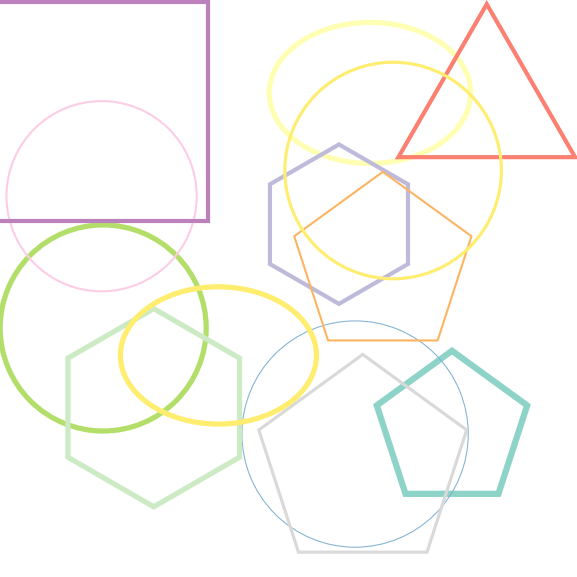[{"shape": "pentagon", "thickness": 3, "radius": 0.68, "center": [0.783, 0.255]}, {"shape": "oval", "thickness": 2.5, "radius": 0.87, "center": [0.641, 0.838]}, {"shape": "hexagon", "thickness": 2, "radius": 0.69, "center": [0.587, 0.611]}, {"shape": "triangle", "thickness": 2, "radius": 0.88, "center": [0.843, 0.815]}, {"shape": "circle", "thickness": 0.5, "radius": 0.98, "center": [0.615, 0.248]}, {"shape": "pentagon", "thickness": 1, "radius": 0.81, "center": [0.663, 0.54]}, {"shape": "circle", "thickness": 2.5, "radius": 0.89, "center": [0.179, 0.431]}, {"shape": "circle", "thickness": 1, "radius": 0.82, "center": [0.176, 0.659]}, {"shape": "pentagon", "thickness": 1.5, "radius": 0.95, "center": [0.628, 0.196]}, {"shape": "square", "thickness": 2, "radius": 0.95, "center": [0.17, 0.806]}, {"shape": "hexagon", "thickness": 2.5, "radius": 0.86, "center": [0.266, 0.293]}, {"shape": "circle", "thickness": 1.5, "radius": 0.94, "center": [0.681, 0.704]}, {"shape": "oval", "thickness": 2.5, "radius": 0.85, "center": [0.378, 0.384]}]